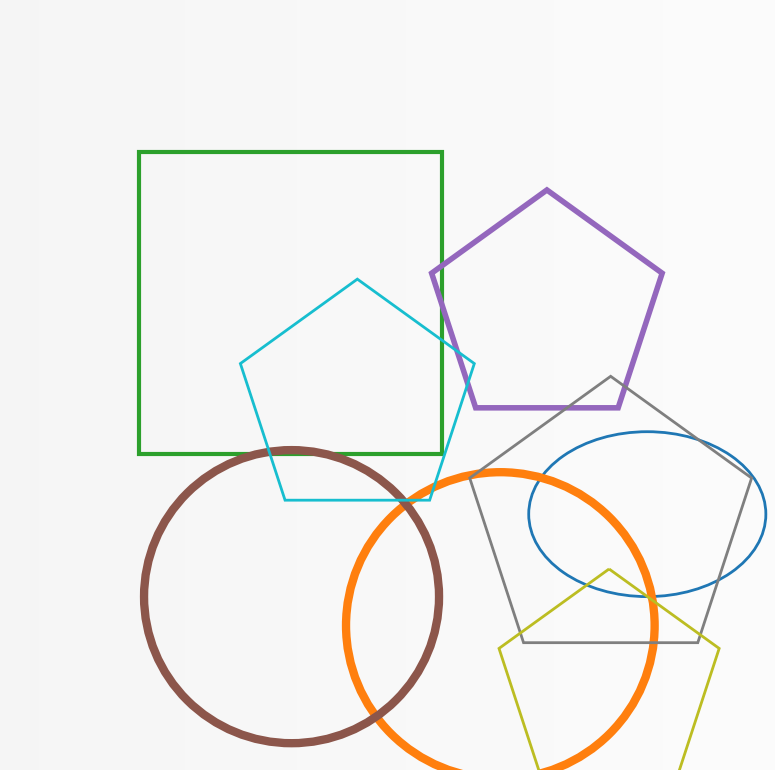[{"shape": "oval", "thickness": 1, "radius": 0.76, "center": [0.835, 0.332]}, {"shape": "circle", "thickness": 3, "radius": 1.0, "center": [0.646, 0.188]}, {"shape": "square", "thickness": 1.5, "radius": 0.98, "center": [0.374, 0.606]}, {"shape": "pentagon", "thickness": 2, "radius": 0.78, "center": [0.706, 0.597]}, {"shape": "circle", "thickness": 3, "radius": 0.95, "center": [0.376, 0.225]}, {"shape": "pentagon", "thickness": 1, "radius": 0.96, "center": [0.788, 0.32]}, {"shape": "pentagon", "thickness": 1, "radius": 0.75, "center": [0.786, 0.112]}, {"shape": "pentagon", "thickness": 1, "radius": 0.79, "center": [0.461, 0.479]}]